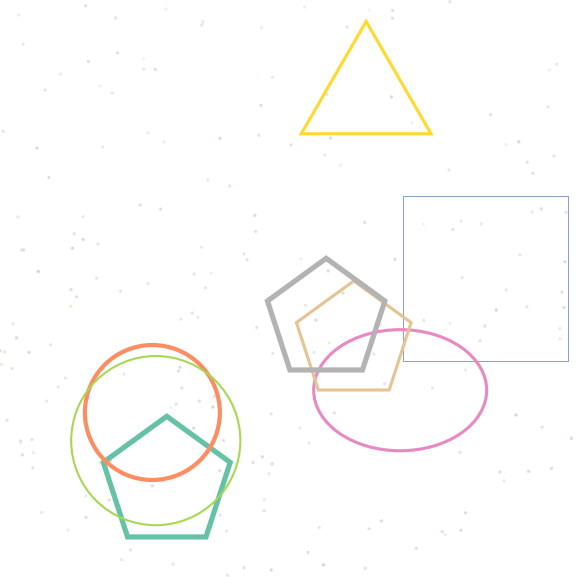[{"shape": "pentagon", "thickness": 2.5, "radius": 0.58, "center": [0.289, 0.163]}, {"shape": "circle", "thickness": 2, "radius": 0.58, "center": [0.264, 0.285]}, {"shape": "square", "thickness": 0.5, "radius": 0.72, "center": [0.841, 0.517]}, {"shape": "oval", "thickness": 1.5, "radius": 0.75, "center": [0.693, 0.323]}, {"shape": "circle", "thickness": 1, "radius": 0.73, "center": [0.27, 0.236]}, {"shape": "triangle", "thickness": 1.5, "radius": 0.65, "center": [0.634, 0.832]}, {"shape": "pentagon", "thickness": 1.5, "radius": 0.52, "center": [0.613, 0.408]}, {"shape": "pentagon", "thickness": 2.5, "radius": 0.53, "center": [0.565, 0.445]}]